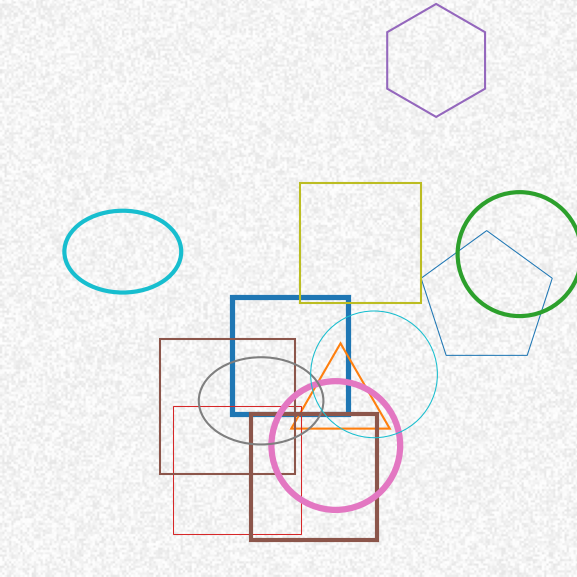[{"shape": "pentagon", "thickness": 0.5, "radius": 0.6, "center": [0.843, 0.48]}, {"shape": "square", "thickness": 2.5, "radius": 0.5, "center": [0.502, 0.384]}, {"shape": "triangle", "thickness": 1, "radius": 0.49, "center": [0.59, 0.306]}, {"shape": "circle", "thickness": 2, "radius": 0.54, "center": [0.9, 0.559]}, {"shape": "square", "thickness": 0.5, "radius": 0.56, "center": [0.411, 0.185]}, {"shape": "hexagon", "thickness": 1, "radius": 0.49, "center": [0.755, 0.894]}, {"shape": "square", "thickness": 1, "radius": 0.58, "center": [0.395, 0.296]}, {"shape": "square", "thickness": 2, "radius": 0.54, "center": [0.544, 0.173]}, {"shape": "circle", "thickness": 3, "radius": 0.56, "center": [0.581, 0.228]}, {"shape": "oval", "thickness": 1, "radius": 0.54, "center": [0.452, 0.305]}, {"shape": "square", "thickness": 1, "radius": 0.52, "center": [0.624, 0.578]}, {"shape": "circle", "thickness": 0.5, "radius": 0.55, "center": [0.648, 0.351]}, {"shape": "oval", "thickness": 2, "radius": 0.51, "center": [0.213, 0.563]}]